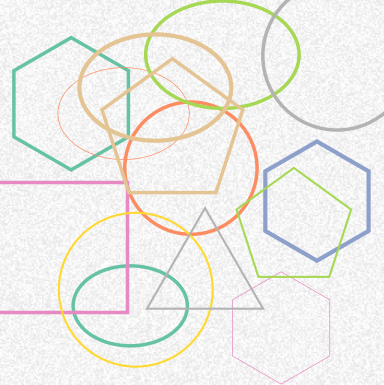[{"shape": "oval", "thickness": 2.5, "radius": 0.74, "center": [0.338, 0.206]}, {"shape": "hexagon", "thickness": 2.5, "radius": 0.86, "center": [0.185, 0.731]}, {"shape": "circle", "thickness": 2.5, "radius": 0.86, "center": [0.496, 0.563]}, {"shape": "oval", "thickness": 0.5, "radius": 0.85, "center": [0.321, 0.705]}, {"shape": "hexagon", "thickness": 3, "radius": 0.77, "center": [0.823, 0.478]}, {"shape": "square", "thickness": 2.5, "radius": 0.84, "center": [0.161, 0.359]}, {"shape": "hexagon", "thickness": 0.5, "radius": 0.73, "center": [0.73, 0.148]}, {"shape": "pentagon", "thickness": 1.5, "radius": 0.78, "center": [0.763, 0.407]}, {"shape": "oval", "thickness": 2.5, "radius": 1.0, "center": [0.578, 0.858]}, {"shape": "circle", "thickness": 1.5, "radius": 1.0, "center": [0.353, 0.247]}, {"shape": "oval", "thickness": 3, "radius": 0.99, "center": [0.403, 0.773]}, {"shape": "pentagon", "thickness": 2.5, "radius": 0.96, "center": [0.448, 0.655]}, {"shape": "circle", "thickness": 2.5, "radius": 0.96, "center": [0.876, 0.855]}, {"shape": "triangle", "thickness": 1.5, "radius": 0.87, "center": [0.532, 0.285]}]